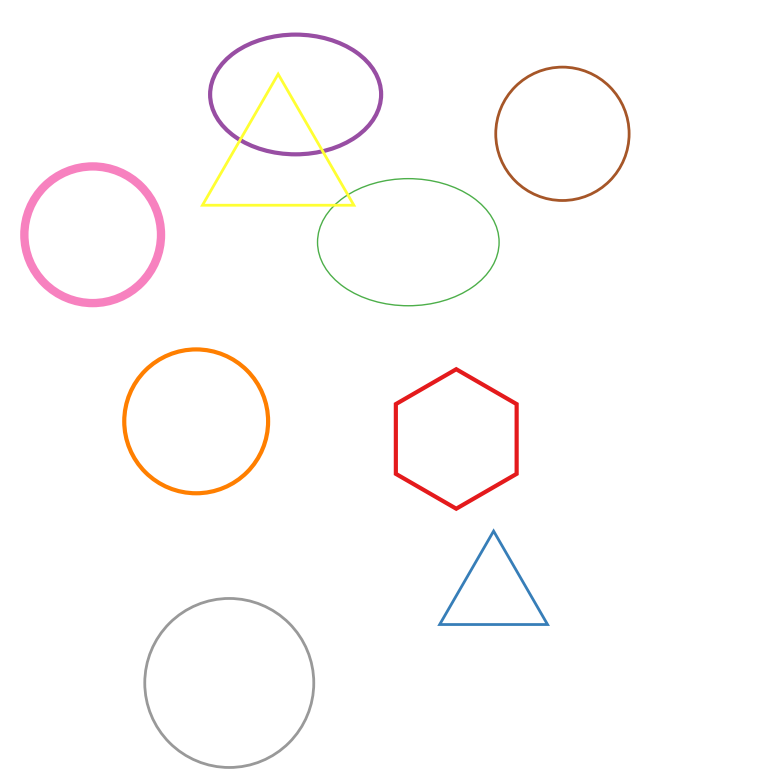[{"shape": "hexagon", "thickness": 1.5, "radius": 0.45, "center": [0.593, 0.43]}, {"shape": "triangle", "thickness": 1, "radius": 0.4, "center": [0.641, 0.229]}, {"shape": "oval", "thickness": 0.5, "radius": 0.59, "center": [0.53, 0.685]}, {"shape": "oval", "thickness": 1.5, "radius": 0.56, "center": [0.384, 0.877]}, {"shape": "circle", "thickness": 1.5, "radius": 0.47, "center": [0.255, 0.453]}, {"shape": "triangle", "thickness": 1, "radius": 0.57, "center": [0.361, 0.79]}, {"shape": "circle", "thickness": 1, "radius": 0.43, "center": [0.73, 0.826]}, {"shape": "circle", "thickness": 3, "radius": 0.44, "center": [0.12, 0.695]}, {"shape": "circle", "thickness": 1, "radius": 0.55, "center": [0.298, 0.113]}]